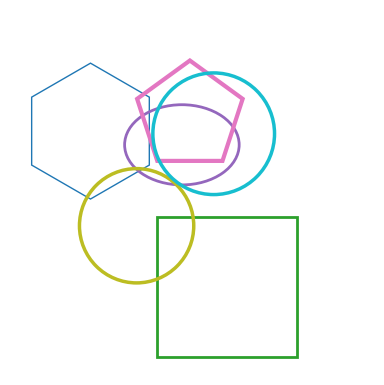[{"shape": "hexagon", "thickness": 1, "radius": 0.88, "center": [0.235, 0.659]}, {"shape": "square", "thickness": 2, "radius": 0.91, "center": [0.589, 0.255]}, {"shape": "oval", "thickness": 2, "radius": 0.74, "center": [0.472, 0.624]}, {"shape": "pentagon", "thickness": 3, "radius": 0.72, "center": [0.493, 0.699]}, {"shape": "circle", "thickness": 2.5, "radius": 0.74, "center": [0.355, 0.414]}, {"shape": "circle", "thickness": 2.5, "radius": 0.79, "center": [0.555, 0.653]}]